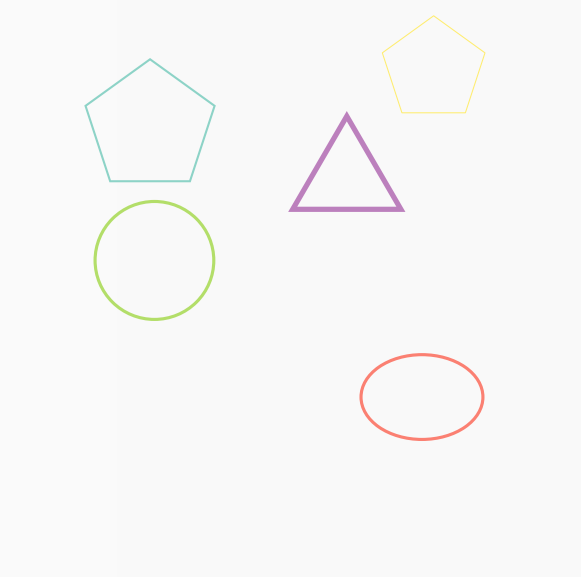[{"shape": "pentagon", "thickness": 1, "radius": 0.58, "center": [0.258, 0.78]}, {"shape": "oval", "thickness": 1.5, "radius": 0.52, "center": [0.726, 0.312]}, {"shape": "circle", "thickness": 1.5, "radius": 0.51, "center": [0.266, 0.548]}, {"shape": "triangle", "thickness": 2.5, "radius": 0.54, "center": [0.597, 0.69]}, {"shape": "pentagon", "thickness": 0.5, "radius": 0.46, "center": [0.746, 0.879]}]